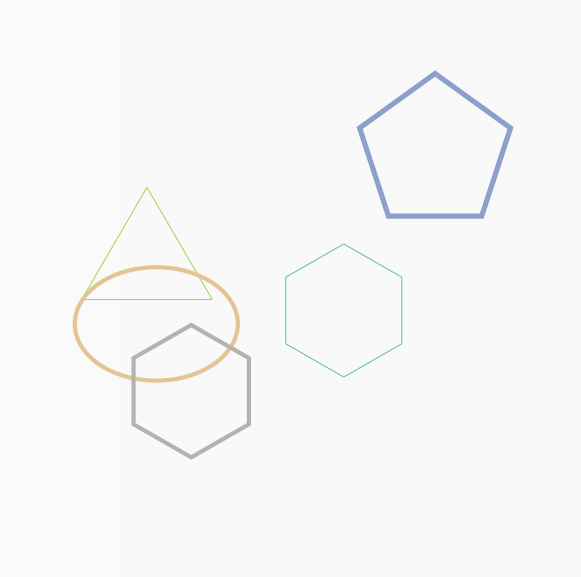[{"shape": "hexagon", "thickness": 0.5, "radius": 0.58, "center": [0.591, 0.461]}, {"shape": "pentagon", "thickness": 2.5, "radius": 0.68, "center": [0.749, 0.735]}, {"shape": "triangle", "thickness": 0.5, "radius": 0.65, "center": [0.253, 0.545]}, {"shape": "oval", "thickness": 2, "radius": 0.7, "center": [0.269, 0.438]}, {"shape": "hexagon", "thickness": 2, "radius": 0.57, "center": [0.329, 0.322]}]